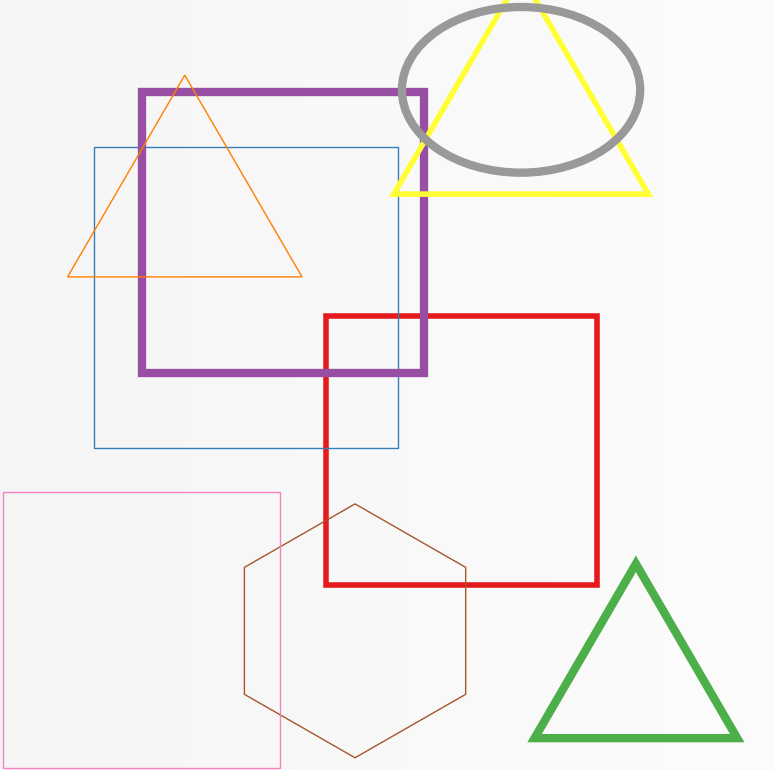[{"shape": "square", "thickness": 2, "radius": 0.87, "center": [0.596, 0.415]}, {"shape": "square", "thickness": 0.5, "radius": 0.98, "center": [0.317, 0.613]}, {"shape": "triangle", "thickness": 3, "radius": 0.75, "center": [0.821, 0.117]}, {"shape": "square", "thickness": 3, "radius": 0.91, "center": [0.365, 0.698]}, {"shape": "triangle", "thickness": 0.5, "radius": 0.87, "center": [0.238, 0.728]}, {"shape": "triangle", "thickness": 2, "radius": 0.95, "center": [0.672, 0.843]}, {"shape": "hexagon", "thickness": 0.5, "radius": 0.82, "center": [0.458, 0.181]}, {"shape": "square", "thickness": 0.5, "radius": 0.89, "center": [0.182, 0.181]}, {"shape": "oval", "thickness": 3, "radius": 0.77, "center": [0.672, 0.883]}]